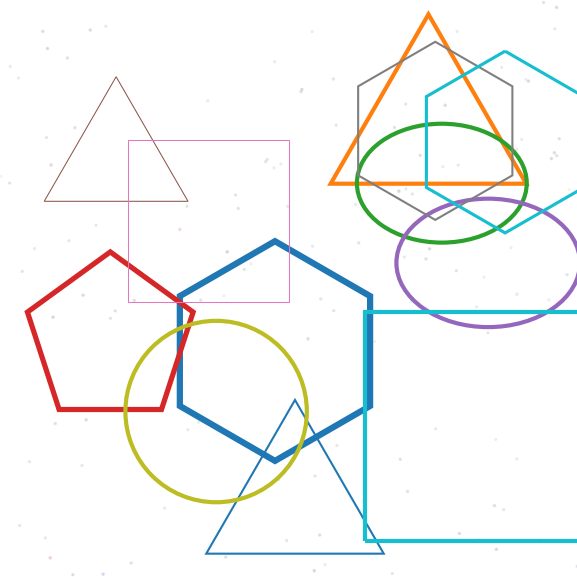[{"shape": "triangle", "thickness": 1, "radius": 0.89, "center": [0.511, 0.129]}, {"shape": "hexagon", "thickness": 3, "radius": 0.95, "center": [0.476, 0.391]}, {"shape": "triangle", "thickness": 2, "radius": 0.98, "center": [0.742, 0.779]}, {"shape": "oval", "thickness": 2, "radius": 0.74, "center": [0.765, 0.682]}, {"shape": "pentagon", "thickness": 2.5, "radius": 0.75, "center": [0.191, 0.412]}, {"shape": "oval", "thickness": 2, "radius": 0.79, "center": [0.845, 0.544]}, {"shape": "triangle", "thickness": 0.5, "radius": 0.72, "center": [0.201, 0.722]}, {"shape": "square", "thickness": 0.5, "radius": 0.7, "center": [0.361, 0.616]}, {"shape": "hexagon", "thickness": 1, "radius": 0.77, "center": [0.754, 0.773]}, {"shape": "circle", "thickness": 2, "radius": 0.79, "center": [0.374, 0.287]}, {"shape": "square", "thickness": 2, "radius": 0.99, "center": [0.83, 0.261]}, {"shape": "hexagon", "thickness": 1.5, "radius": 0.79, "center": [0.875, 0.753]}]